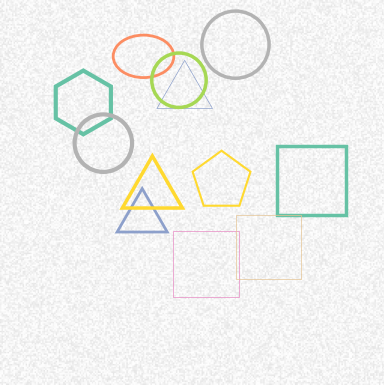[{"shape": "hexagon", "thickness": 3, "radius": 0.41, "center": [0.216, 0.734]}, {"shape": "square", "thickness": 2.5, "radius": 0.45, "center": [0.809, 0.53]}, {"shape": "oval", "thickness": 2, "radius": 0.39, "center": [0.373, 0.854]}, {"shape": "triangle", "thickness": 2, "radius": 0.38, "center": [0.369, 0.435]}, {"shape": "triangle", "thickness": 0.5, "radius": 0.42, "center": [0.48, 0.76]}, {"shape": "square", "thickness": 0.5, "radius": 0.43, "center": [0.535, 0.315]}, {"shape": "circle", "thickness": 2.5, "radius": 0.35, "center": [0.465, 0.792]}, {"shape": "pentagon", "thickness": 1.5, "radius": 0.39, "center": [0.575, 0.53]}, {"shape": "triangle", "thickness": 2.5, "radius": 0.45, "center": [0.396, 0.505]}, {"shape": "square", "thickness": 0.5, "radius": 0.42, "center": [0.697, 0.357]}, {"shape": "circle", "thickness": 2.5, "radius": 0.44, "center": [0.612, 0.884]}, {"shape": "circle", "thickness": 3, "radius": 0.37, "center": [0.268, 0.628]}]